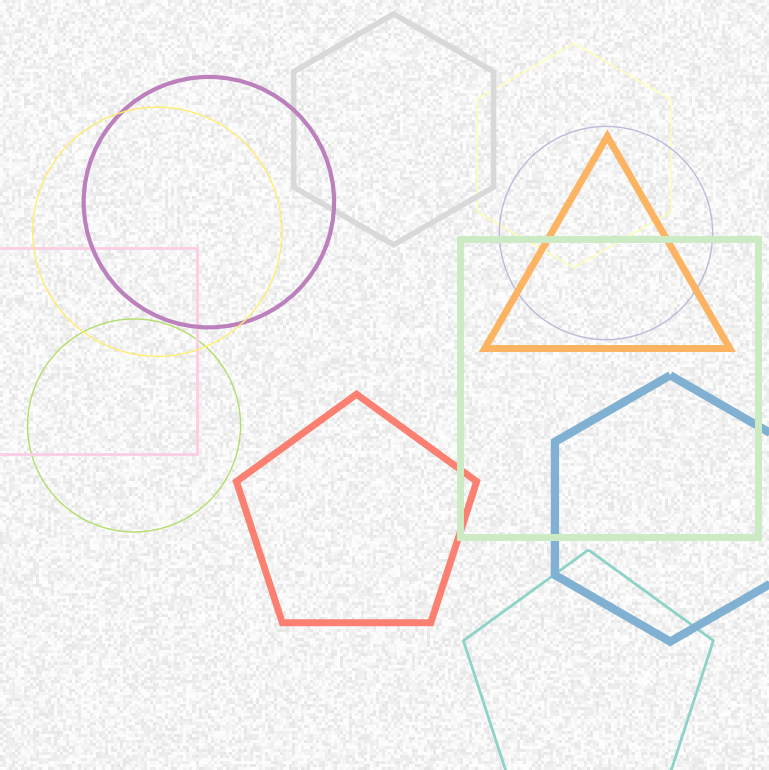[{"shape": "pentagon", "thickness": 1, "radius": 0.85, "center": [0.764, 0.115]}, {"shape": "hexagon", "thickness": 0.5, "radius": 0.73, "center": [0.745, 0.798]}, {"shape": "circle", "thickness": 0.5, "radius": 0.69, "center": [0.787, 0.697]}, {"shape": "pentagon", "thickness": 2.5, "radius": 0.82, "center": [0.463, 0.324]}, {"shape": "hexagon", "thickness": 3, "radius": 0.86, "center": [0.87, 0.34]}, {"shape": "triangle", "thickness": 2.5, "radius": 0.92, "center": [0.789, 0.639]}, {"shape": "circle", "thickness": 0.5, "radius": 0.69, "center": [0.174, 0.447]}, {"shape": "square", "thickness": 1, "radius": 0.67, "center": [0.122, 0.544]}, {"shape": "hexagon", "thickness": 2, "radius": 0.75, "center": [0.511, 0.832]}, {"shape": "circle", "thickness": 1.5, "radius": 0.81, "center": [0.271, 0.737]}, {"shape": "square", "thickness": 2.5, "radius": 0.97, "center": [0.79, 0.496]}, {"shape": "circle", "thickness": 0.5, "radius": 0.81, "center": [0.204, 0.699]}]